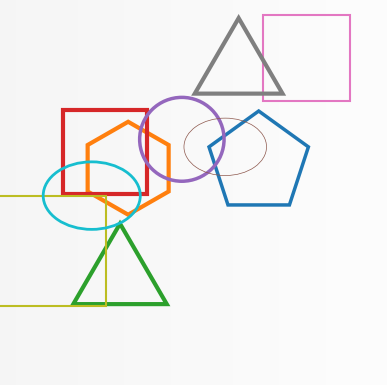[{"shape": "pentagon", "thickness": 2.5, "radius": 0.67, "center": [0.668, 0.577]}, {"shape": "hexagon", "thickness": 3, "radius": 0.6, "center": [0.331, 0.563]}, {"shape": "triangle", "thickness": 3, "radius": 0.7, "center": [0.31, 0.28]}, {"shape": "square", "thickness": 3, "radius": 0.54, "center": [0.27, 0.606]}, {"shape": "circle", "thickness": 2.5, "radius": 0.54, "center": [0.469, 0.638]}, {"shape": "oval", "thickness": 0.5, "radius": 0.53, "center": [0.581, 0.619]}, {"shape": "square", "thickness": 1.5, "radius": 0.56, "center": [0.791, 0.85]}, {"shape": "triangle", "thickness": 3, "radius": 0.65, "center": [0.616, 0.822]}, {"shape": "square", "thickness": 1.5, "radius": 0.71, "center": [0.13, 0.348]}, {"shape": "oval", "thickness": 2, "radius": 0.63, "center": [0.237, 0.492]}]